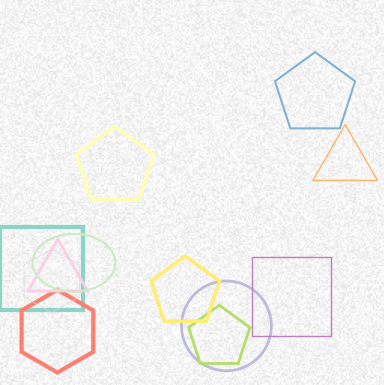[{"shape": "square", "thickness": 3, "radius": 0.54, "center": [0.108, 0.303]}, {"shape": "pentagon", "thickness": 2.5, "radius": 0.53, "center": [0.299, 0.566]}, {"shape": "circle", "thickness": 2, "radius": 0.58, "center": [0.588, 0.154]}, {"shape": "hexagon", "thickness": 3, "radius": 0.54, "center": [0.149, 0.14]}, {"shape": "pentagon", "thickness": 1.5, "radius": 0.55, "center": [0.818, 0.755]}, {"shape": "triangle", "thickness": 1, "radius": 0.48, "center": [0.897, 0.58]}, {"shape": "pentagon", "thickness": 2, "radius": 0.42, "center": [0.57, 0.124]}, {"shape": "triangle", "thickness": 2, "radius": 0.45, "center": [0.15, 0.289]}, {"shape": "hexagon", "thickness": 0.5, "radius": 0.41, "center": [0.134, 0.271]}, {"shape": "square", "thickness": 1, "radius": 0.51, "center": [0.756, 0.229]}, {"shape": "oval", "thickness": 1.5, "radius": 0.54, "center": [0.192, 0.317]}, {"shape": "pentagon", "thickness": 2.5, "radius": 0.47, "center": [0.481, 0.241]}]